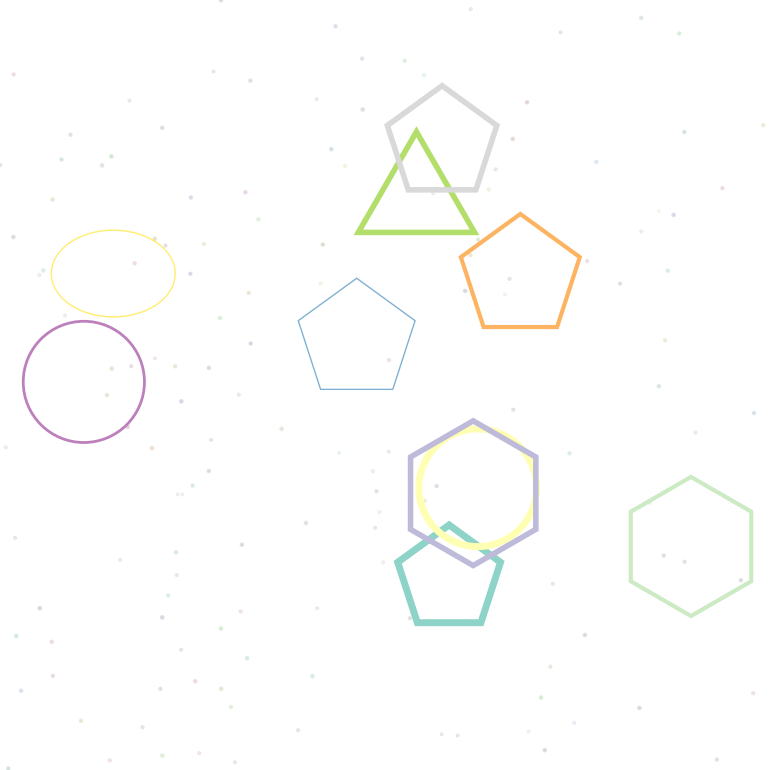[{"shape": "pentagon", "thickness": 2.5, "radius": 0.35, "center": [0.583, 0.248]}, {"shape": "circle", "thickness": 2.5, "radius": 0.38, "center": [0.62, 0.367]}, {"shape": "hexagon", "thickness": 2, "radius": 0.47, "center": [0.615, 0.359]}, {"shape": "pentagon", "thickness": 0.5, "radius": 0.4, "center": [0.463, 0.559]}, {"shape": "pentagon", "thickness": 1.5, "radius": 0.41, "center": [0.676, 0.641]}, {"shape": "triangle", "thickness": 2, "radius": 0.44, "center": [0.541, 0.742]}, {"shape": "pentagon", "thickness": 2, "radius": 0.37, "center": [0.574, 0.814]}, {"shape": "circle", "thickness": 1, "radius": 0.39, "center": [0.109, 0.504]}, {"shape": "hexagon", "thickness": 1.5, "radius": 0.45, "center": [0.897, 0.29]}, {"shape": "oval", "thickness": 0.5, "radius": 0.4, "center": [0.147, 0.645]}]